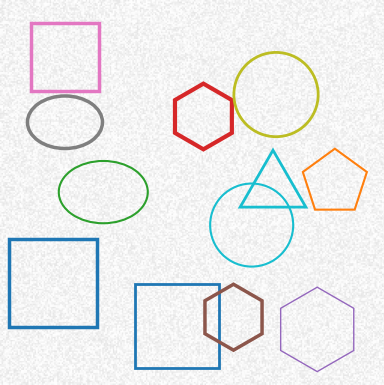[{"shape": "square", "thickness": 2, "radius": 0.54, "center": [0.46, 0.153]}, {"shape": "square", "thickness": 2.5, "radius": 0.57, "center": [0.138, 0.264]}, {"shape": "pentagon", "thickness": 1.5, "radius": 0.44, "center": [0.87, 0.526]}, {"shape": "oval", "thickness": 1.5, "radius": 0.58, "center": [0.268, 0.501]}, {"shape": "hexagon", "thickness": 3, "radius": 0.43, "center": [0.528, 0.697]}, {"shape": "hexagon", "thickness": 1, "radius": 0.55, "center": [0.824, 0.144]}, {"shape": "hexagon", "thickness": 2.5, "radius": 0.43, "center": [0.606, 0.176]}, {"shape": "square", "thickness": 2.5, "radius": 0.44, "center": [0.169, 0.852]}, {"shape": "oval", "thickness": 2.5, "radius": 0.49, "center": [0.169, 0.682]}, {"shape": "circle", "thickness": 2, "radius": 0.55, "center": [0.717, 0.754]}, {"shape": "triangle", "thickness": 2, "radius": 0.49, "center": [0.709, 0.511]}, {"shape": "circle", "thickness": 1.5, "radius": 0.54, "center": [0.654, 0.415]}]